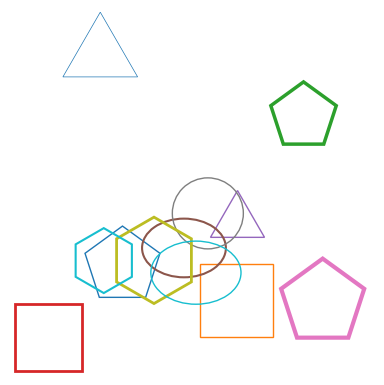[{"shape": "pentagon", "thickness": 1, "radius": 0.51, "center": [0.318, 0.31]}, {"shape": "triangle", "thickness": 0.5, "radius": 0.56, "center": [0.26, 0.856]}, {"shape": "square", "thickness": 1, "radius": 0.48, "center": [0.614, 0.22]}, {"shape": "pentagon", "thickness": 2.5, "radius": 0.45, "center": [0.788, 0.698]}, {"shape": "square", "thickness": 2, "radius": 0.43, "center": [0.127, 0.123]}, {"shape": "triangle", "thickness": 1, "radius": 0.41, "center": [0.617, 0.424]}, {"shape": "oval", "thickness": 1.5, "radius": 0.54, "center": [0.478, 0.356]}, {"shape": "pentagon", "thickness": 3, "radius": 0.57, "center": [0.838, 0.215]}, {"shape": "circle", "thickness": 1, "radius": 0.46, "center": [0.54, 0.446]}, {"shape": "hexagon", "thickness": 2, "radius": 0.56, "center": [0.4, 0.324]}, {"shape": "hexagon", "thickness": 1.5, "radius": 0.42, "center": [0.27, 0.323]}, {"shape": "oval", "thickness": 1, "radius": 0.59, "center": [0.509, 0.292]}]